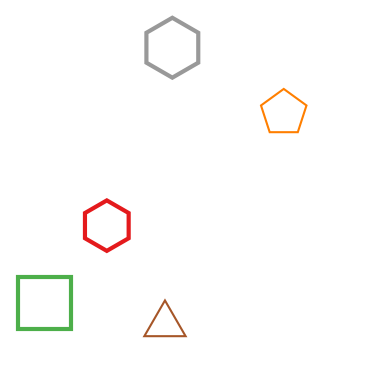[{"shape": "hexagon", "thickness": 3, "radius": 0.33, "center": [0.277, 0.414]}, {"shape": "square", "thickness": 3, "radius": 0.34, "center": [0.116, 0.213]}, {"shape": "pentagon", "thickness": 1.5, "radius": 0.31, "center": [0.737, 0.707]}, {"shape": "triangle", "thickness": 1.5, "radius": 0.31, "center": [0.429, 0.158]}, {"shape": "hexagon", "thickness": 3, "radius": 0.39, "center": [0.448, 0.876]}]